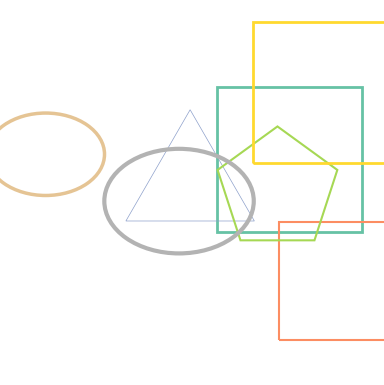[{"shape": "square", "thickness": 2, "radius": 0.94, "center": [0.751, 0.585]}, {"shape": "square", "thickness": 1.5, "radius": 0.77, "center": [0.879, 0.271]}, {"shape": "triangle", "thickness": 0.5, "radius": 0.96, "center": [0.494, 0.522]}, {"shape": "pentagon", "thickness": 1.5, "radius": 0.82, "center": [0.721, 0.508]}, {"shape": "square", "thickness": 2, "radius": 0.92, "center": [0.84, 0.76]}, {"shape": "oval", "thickness": 2.5, "radius": 0.76, "center": [0.119, 0.599]}, {"shape": "oval", "thickness": 3, "radius": 0.97, "center": [0.465, 0.478]}]